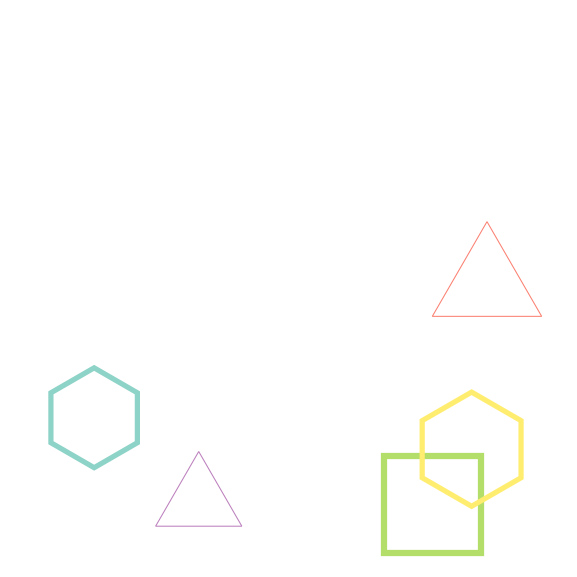[{"shape": "hexagon", "thickness": 2.5, "radius": 0.43, "center": [0.163, 0.276]}, {"shape": "triangle", "thickness": 0.5, "radius": 0.55, "center": [0.843, 0.506]}, {"shape": "square", "thickness": 3, "radius": 0.42, "center": [0.749, 0.125]}, {"shape": "triangle", "thickness": 0.5, "radius": 0.43, "center": [0.344, 0.131]}, {"shape": "hexagon", "thickness": 2.5, "radius": 0.49, "center": [0.817, 0.221]}]